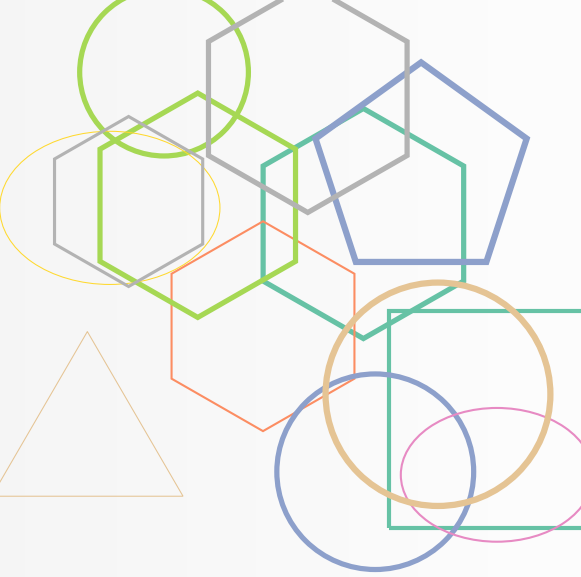[{"shape": "hexagon", "thickness": 2.5, "radius": 1.0, "center": [0.625, 0.612]}, {"shape": "square", "thickness": 2, "radius": 0.94, "center": [0.856, 0.272]}, {"shape": "hexagon", "thickness": 1, "radius": 0.91, "center": [0.452, 0.434]}, {"shape": "circle", "thickness": 2.5, "radius": 0.85, "center": [0.646, 0.182]}, {"shape": "pentagon", "thickness": 3, "radius": 0.96, "center": [0.724, 0.7]}, {"shape": "oval", "thickness": 1, "radius": 0.83, "center": [0.855, 0.177]}, {"shape": "circle", "thickness": 2.5, "radius": 0.73, "center": [0.282, 0.874]}, {"shape": "hexagon", "thickness": 2.5, "radius": 0.97, "center": [0.34, 0.644]}, {"shape": "oval", "thickness": 0.5, "radius": 0.95, "center": [0.189, 0.639]}, {"shape": "triangle", "thickness": 0.5, "radius": 0.95, "center": [0.15, 0.235]}, {"shape": "circle", "thickness": 3, "radius": 0.97, "center": [0.753, 0.316]}, {"shape": "hexagon", "thickness": 1.5, "radius": 0.74, "center": [0.221, 0.65]}, {"shape": "hexagon", "thickness": 2.5, "radius": 0.99, "center": [0.53, 0.828]}]